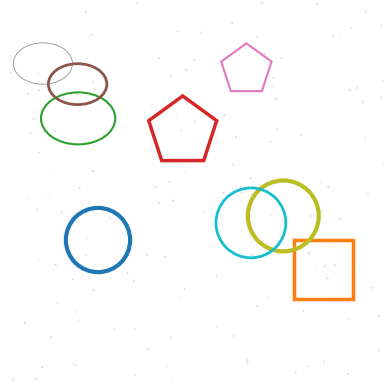[{"shape": "circle", "thickness": 3, "radius": 0.42, "center": [0.255, 0.377]}, {"shape": "square", "thickness": 2.5, "radius": 0.38, "center": [0.841, 0.3]}, {"shape": "oval", "thickness": 1.5, "radius": 0.48, "center": [0.203, 0.692]}, {"shape": "pentagon", "thickness": 2.5, "radius": 0.46, "center": [0.475, 0.658]}, {"shape": "oval", "thickness": 2, "radius": 0.38, "center": [0.202, 0.781]}, {"shape": "pentagon", "thickness": 1.5, "radius": 0.34, "center": [0.64, 0.819]}, {"shape": "oval", "thickness": 0.5, "radius": 0.38, "center": [0.111, 0.835]}, {"shape": "circle", "thickness": 3, "radius": 0.46, "center": [0.736, 0.439]}, {"shape": "circle", "thickness": 2, "radius": 0.45, "center": [0.652, 0.421]}]